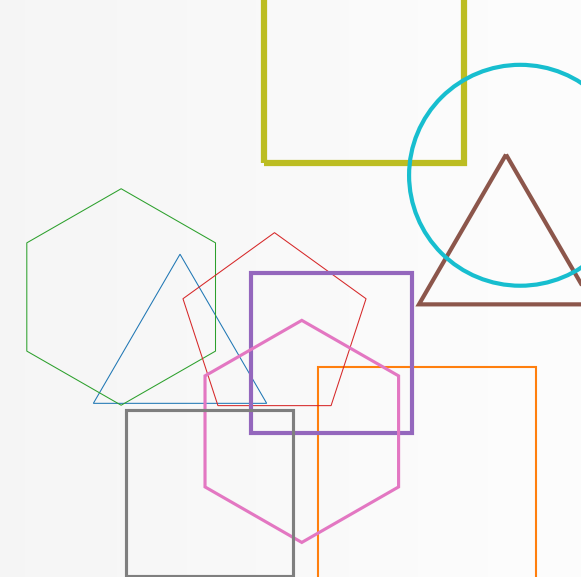[{"shape": "triangle", "thickness": 0.5, "radius": 0.86, "center": [0.31, 0.387]}, {"shape": "square", "thickness": 1, "radius": 0.93, "center": [0.735, 0.177]}, {"shape": "hexagon", "thickness": 0.5, "radius": 0.94, "center": [0.208, 0.485]}, {"shape": "pentagon", "thickness": 0.5, "radius": 0.83, "center": [0.472, 0.431]}, {"shape": "square", "thickness": 2, "radius": 0.69, "center": [0.57, 0.387]}, {"shape": "triangle", "thickness": 2, "radius": 0.86, "center": [0.871, 0.559]}, {"shape": "hexagon", "thickness": 1.5, "radius": 0.96, "center": [0.519, 0.252]}, {"shape": "square", "thickness": 1.5, "radius": 0.72, "center": [0.361, 0.145]}, {"shape": "square", "thickness": 3, "radius": 0.86, "center": [0.627, 0.888]}, {"shape": "circle", "thickness": 2, "radius": 0.96, "center": [0.895, 0.696]}]